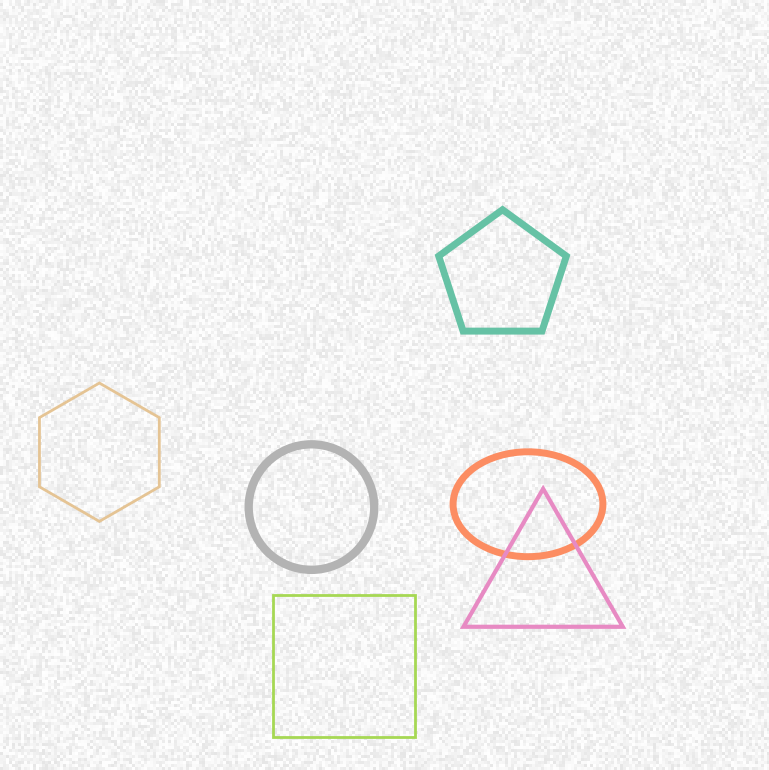[{"shape": "pentagon", "thickness": 2.5, "radius": 0.44, "center": [0.653, 0.64]}, {"shape": "oval", "thickness": 2.5, "radius": 0.49, "center": [0.686, 0.345]}, {"shape": "triangle", "thickness": 1.5, "radius": 0.6, "center": [0.705, 0.246]}, {"shape": "square", "thickness": 1, "radius": 0.46, "center": [0.447, 0.135]}, {"shape": "hexagon", "thickness": 1, "radius": 0.45, "center": [0.129, 0.413]}, {"shape": "circle", "thickness": 3, "radius": 0.41, "center": [0.405, 0.341]}]